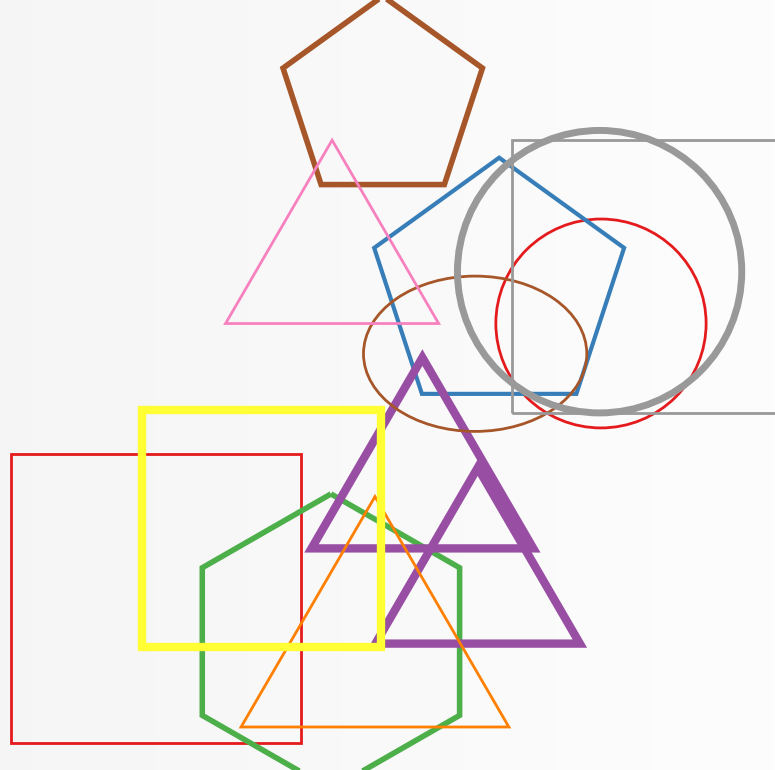[{"shape": "circle", "thickness": 1, "radius": 0.68, "center": [0.775, 0.58]}, {"shape": "square", "thickness": 1, "radius": 0.94, "center": [0.201, 0.223]}, {"shape": "pentagon", "thickness": 1.5, "radius": 0.85, "center": [0.644, 0.626]}, {"shape": "hexagon", "thickness": 2, "radius": 0.96, "center": [0.427, 0.167]}, {"shape": "triangle", "thickness": 3, "radius": 0.76, "center": [0.616, 0.24]}, {"shape": "triangle", "thickness": 3, "radius": 0.83, "center": [0.545, 0.37]}, {"shape": "triangle", "thickness": 1, "radius": 1.0, "center": [0.484, 0.156]}, {"shape": "square", "thickness": 3, "radius": 0.77, "center": [0.337, 0.314]}, {"shape": "pentagon", "thickness": 2, "radius": 0.68, "center": [0.494, 0.87]}, {"shape": "oval", "thickness": 1, "radius": 0.72, "center": [0.613, 0.541]}, {"shape": "triangle", "thickness": 1, "radius": 0.79, "center": [0.429, 0.659]}, {"shape": "square", "thickness": 1, "radius": 0.89, "center": [0.838, 0.641]}, {"shape": "circle", "thickness": 2.5, "radius": 0.92, "center": [0.774, 0.647]}]